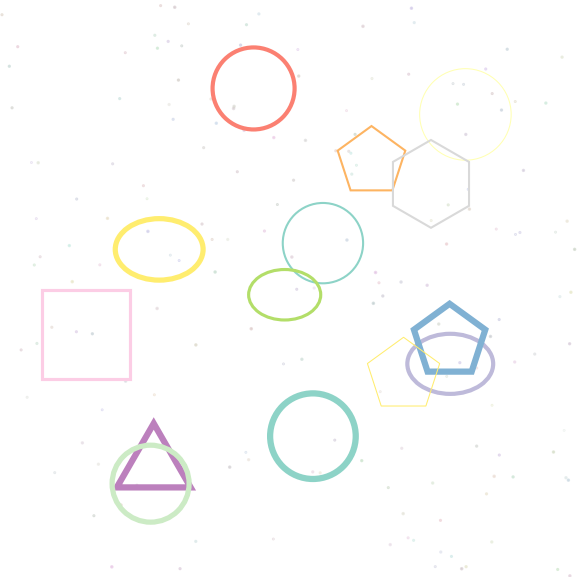[{"shape": "circle", "thickness": 3, "radius": 0.37, "center": [0.542, 0.244]}, {"shape": "circle", "thickness": 1, "radius": 0.35, "center": [0.559, 0.578]}, {"shape": "circle", "thickness": 0.5, "radius": 0.4, "center": [0.806, 0.801]}, {"shape": "oval", "thickness": 2, "radius": 0.37, "center": [0.78, 0.369]}, {"shape": "circle", "thickness": 2, "radius": 0.36, "center": [0.439, 0.846]}, {"shape": "pentagon", "thickness": 3, "radius": 0.32, "center": [0.779, 0.408]}, {"shape": "pentagon", "thickness": 1, "radius": 0.31, "center": [0.643, 0.719]}, {"shape": "oval", "thickness": 1.5, "radius": 0.31, "center": [0.493, 0.489]}, {"shape": "square", "thickness": 1.5, "radius": 0.38, "center": [0.148, 0.42]}, {"shape": "hexagon", "thickness": 1, "radius": 0.38, "center": [0.746, 0.681]}, {"shape": "triangle", "thickness": 3, "radius": 0.37, "center": [0.266, 0.192]}, {"shape": "circle", "thickness": 2.5, "radius": 0.33, "center": [0.261, 0.162]}, {"shape": "oval", "thickness": 2.5, "radius": 0.38, "center": [0.276, 0.567]}, {"shape": "pentagon", "thickness": 0.5, "radius": 0.33, "center": [0.699, 0.349]}]